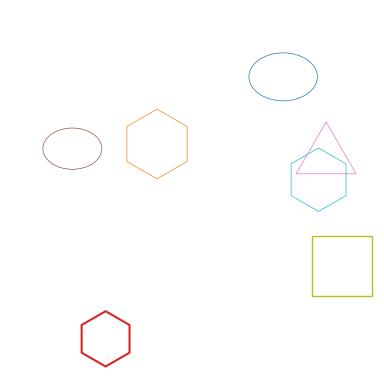[{"shape": "oval", "thickness": 0.5, "radius": 0.44, "center": [0.736, 0.8]}, {"shape": "hexagon", "thickness": 0.5, "radius": 0.45, "center": [0.408, 0.626]}, {"shape": "hexagon", "thickness": 1.5, "radius": 0.36, "center": [0.274, 0.12]}, {"shape": "oval", "thickness": 0.5, "radius": 0.38, "center": [0.188, 0.614]}, {"shape": "triangle", "thickness": 0.5, "radius": 0.45, "center": [0.847, 0.594]}, {"shape": "square", "thickness": 1, "radius": 0.39, "center": [0.889, 0.308]}, {"shape": "hexagon", "thickness": 0.5, "radius": 0.41, "center": [0.827, 0.533]}]